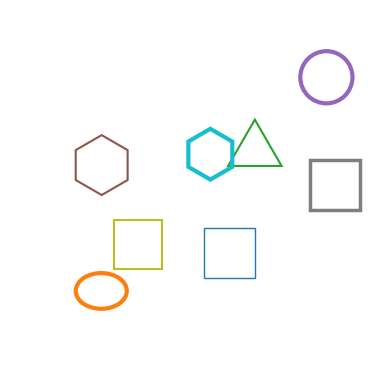[{"shape": "square", "thickness": 1, "radius": 0.33, "center": [0.595, 0.343]}, {"shape": "oval", "thickness": 3, "radius": 0.33, "center": [0.263, 0.244]}, {"shape": "triangle", "thickness": 1.5, "radius": 0.4, "center": [0.662, 0.609]}, {"shape": "circle", "thickness": 3, "radius": 0.34, "center": [0.848, 0.799]}, {"shape": "hexagon", "thickness": 1.5, "radius": 0.39, "center": [0.264, 0.571]}, {"shape": "square", "thickness": 2.5, "radius": 0.33, "center": [0.87, 0.519]}, {"shape": "square", "thickness": 1.5, "radius": 0.31, "center": [0.359, 0.365]}, {"shape": "hexagon", "thickness": 3, "radius": 0.33, "center": [0.546, 0.599]}]